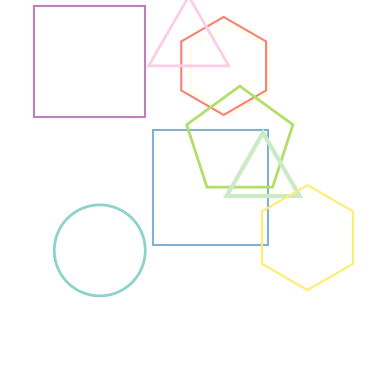[{"shape": "circle", "thickness": 2, "radius": 0.59, "center": [0.259, 0.35]}, {"shape": "hexagon", "thickness": 0.5, "radius": 0.58, "center": [0.598, 0.82]}, {"shape": "hexagon", "thickness": 1.5, "radius": 0.64, "center": [0.581, 0.829]}, {"shape": "square", "thickness": 1.5, "radius": 0.75, "center": [0.547, 0.513]}, {"shape": "pentagon", "thickness": 2, "radius": 0.73, "center": [0.623, 0.631]}, {"shape": "triangle", "thickness": 2, "radius": 0.6, "center": [0.49, 0.889]}, {"shape": "square", "thickness": 1.5, "radius": 0.72, "center": [0.232, 0.84]}, {"shape": "triangle", "thickness": 3, "radius": 0.55, "center": [0.683, 0.546]}, {"shape": "hexagon", "thickness": 1.5, "radius": 0.68, "center": [0.799, 0.383]}]